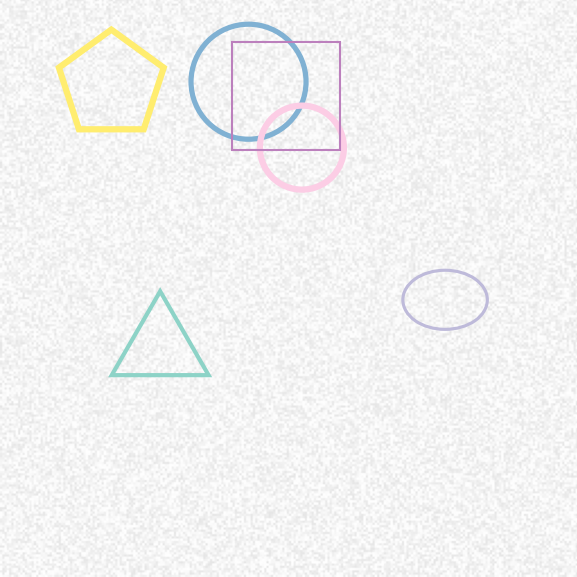[{"shape": "triangle", "thickness": 2, "radius": 0.48, "center": [0.277, 0.398]}, {"shape": "oval", "thickness": 1.5, "radius": 0.37, "center": [0.771, 0.48]}, {"shape": "circle", "thickness": 2.5, "radius": 0.5, "center": [0.43, 0.858]}, {"shape": "circle", "thickness": 3, "radius": 0.36, "center": [0.523, 0.744]}, {"shape": "square", "thickness": 1, "radius": 0.47, "center": [0.496, 0.833]}, {"shape": "pentagon", "thickness": 3, "radius": 0.48, "center": [0.193, 0.852]}]